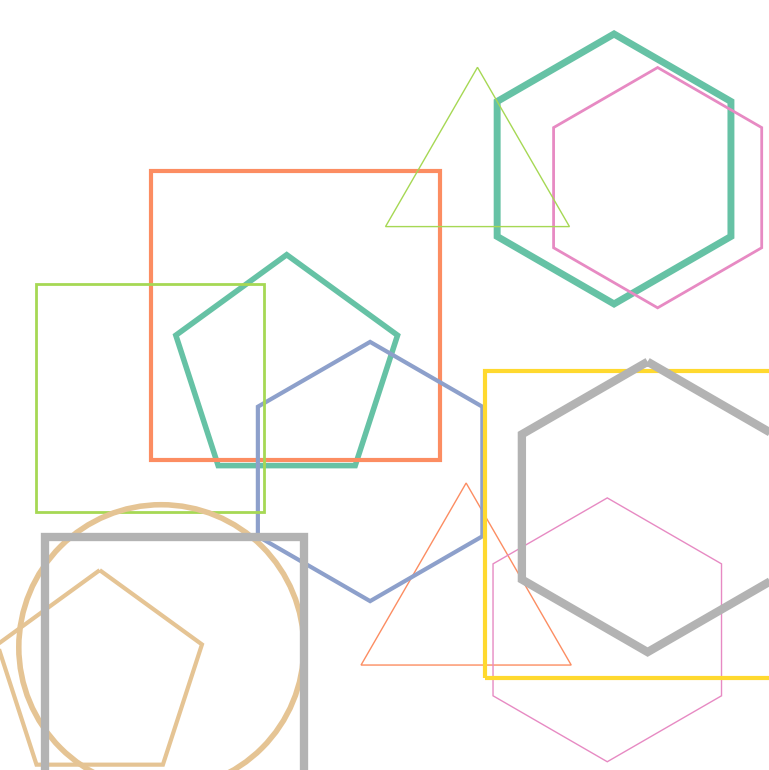[{"shape": "hexagon", "thickness": 2.5, "radius": 0.88, "center": [0.797, 0.781]}, {"shape": "pentagon", "thickness": 2, "radius": 0.76, "center": [0.372, 0.518]}, {"shape": "triangle", "thickness": 0.5, "radius": 0.79, "center": [0.605, 0.215]}, {"shape": "square", "thickness": 1.5, "radius": 0.94, "center": [0.384, 0.591]}, {"shape": "hexagon", "thickness": 1.5, "radius": 0.84, "center": [0.481, 0.388]}, {"shape": "hexagon", "thickness": 1, "radius": 0.78, "center": [0.854, 0.756]}, {"shape": "hexagon", "thickness": 0.5, "radius": 0.86, "center": [0.789, 0.182]}, {"shape": "triangle", "thickness": 0.5, "radius": 0.69, "center": [0.62, 0.775]}, {"shape": "square", "thickness": 1, "radius": 0.74, "center": [0.195, 0.483]}, {"shape": "square", "thickness": 1.5, "radius": 1.0, "center": [0.829, 0.318]}, {"shape": "circle", "thickness": 2, "radius": 0.93, "center": [0.209, 0.159]}, {"shape": "pentagon", "thickness": 1.5, "radius": 0.7, "center": [0.129, 0.12]}, {"shape": "square", "thickness": 3, "radius": 0.84, "center": [0.226, 0.135]}, {"shape": "hexagon", "thickness": 3, "radius": 0.94, "center": [0.841, 0.342]}]